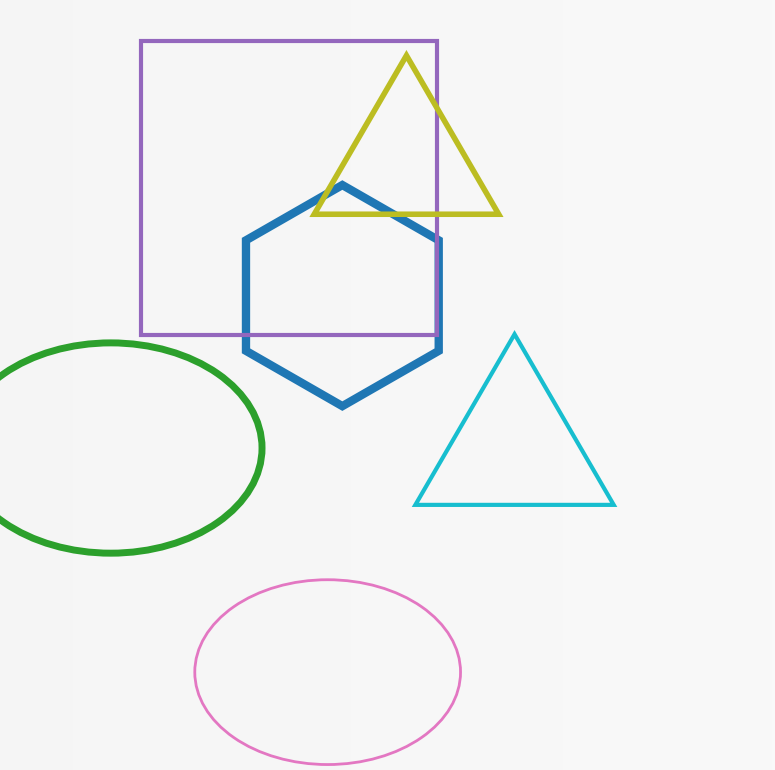[{"shape": "hexagon", "thickness": 3, "radius": 0.72, "center": [0.442, 0.616]}, {"shape": "oval", "thickness": 2.5, "radius": 0.98, "center": [0.143, 0.418]}, {"shape": "square", "thickness": 1.5, "radius": 0.96, "center": [0.373, 0.756]}, {"shape": "oval", "thickness": 1, "radius": 0.86, "center": [0.423, 0.127]}, {"shape": "triangle", "thickness": 2, "radius": 0.69, "center": [0.524, 0.79]}, {"shape": "triangle", "thickness": 1.5, "radius": 0.74, "center": [0.664, 0.418]}]